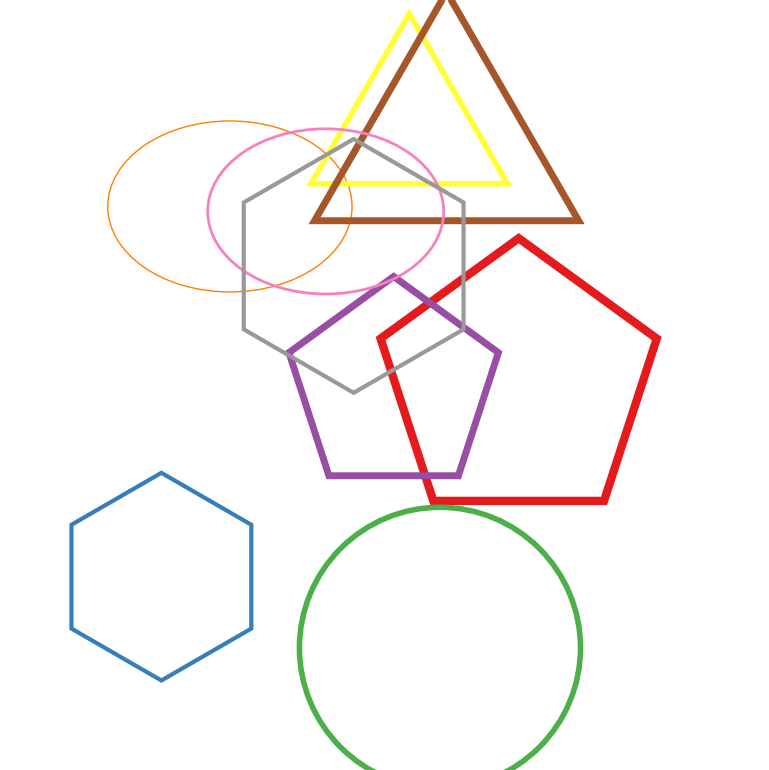[{"shape": "pentagon", "thickness": 3, "radius": 0.94, "center": [0.674, 0.502]}, {"shape": "hexagon", "thickness": 1.5, "radius": 0.67, "center": [0.21, 0.251]}, {"shape": "circle", "thickness": 2, "radius": 0.91, "center": [0.571, 0.159]}, {"shape": "pentagon", "thickness": 2.5, "radius": 0.72, "center": [0.511, 0.498]}, {"shape": "oval", "thickness": 0.5, "radius": 0.79, "center": [0.299, 0.732]}, {"shape": "triangle", "thickness": 2, "radius": 0.74, "center": [0.532, 0.835]}, {"shape": "triangle", "thickness": 2.5, "radius": 0.99, "center": [0.58, 0.812]}, {"shape": "oval", "thickness": 1, "radius": 0.77, "center": [0.423, 0.725]}, {"shape": "hexagon", "thickness": 1.5, "radius": 0.82, "center": [0.459, 0.655]}]